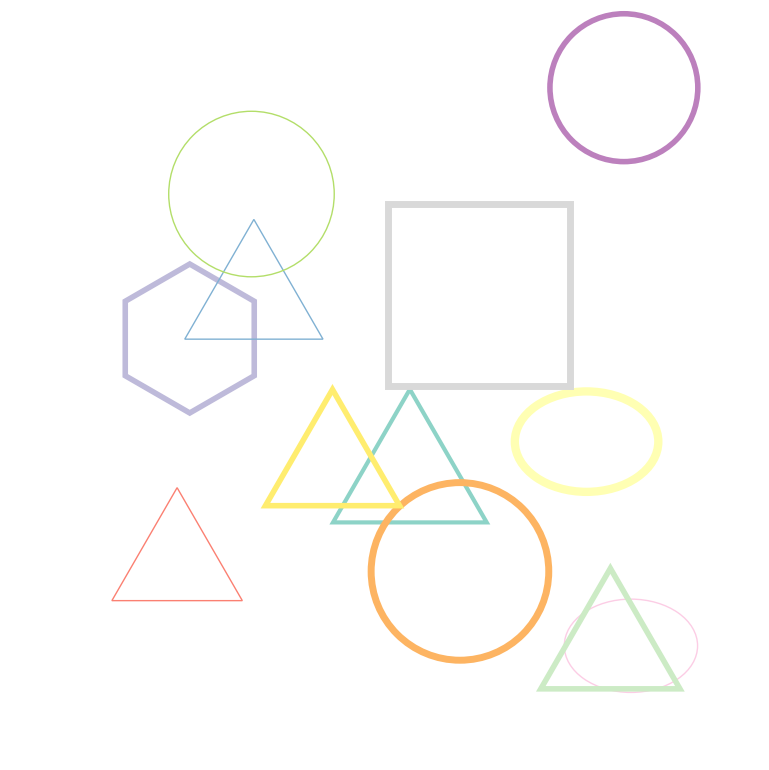[{"shape": "triangle", "thickness": 1.5, "radius": 0.58, "center": [0.532, 0.379]}, {"shape": "oval", "thickness": 3, "radius": 0.47, "center": [0.762, 0.426]}, {"shape": "hexagon", "thickness": 2, "radius": 0.48, "center": [0.246, 0.56]}, {"shape": "triangle", "thickness": 0.5, "radius": 0.49, "center": [0.23, 0.269]}, {"shape": "triangle", "thickness": 0.5, "radius": 0.52, "center": [0.33, 0.611]}, {"shape": "circle", "thickness": 2.5, "radius": 0.58, "center": [0.597, 0.258]}, {"shape": "circle", "thickness": 0.5, "radius": 0.54, "center": [0.327, 0.748]}, {"shape": "oval", "thickness": 0.5, "radius": 0.43, "center": [0.819, 0.161]}, {"shape": "square", "thickness": 2.5, "radius": 0.59, "center": [0.622, 0.617]}, {"shape": "circle", "thickness": 2, "radius": 0.48, "center": [0.81, 0.886]}, {"shape": "triangle", "thickness": 2, "radius": 0.52, "center": [0.793, 0.158]}, {"shape": "triangle", "thickness": 2, "radius": 0.5, "center": [0.432, 0.394]}]